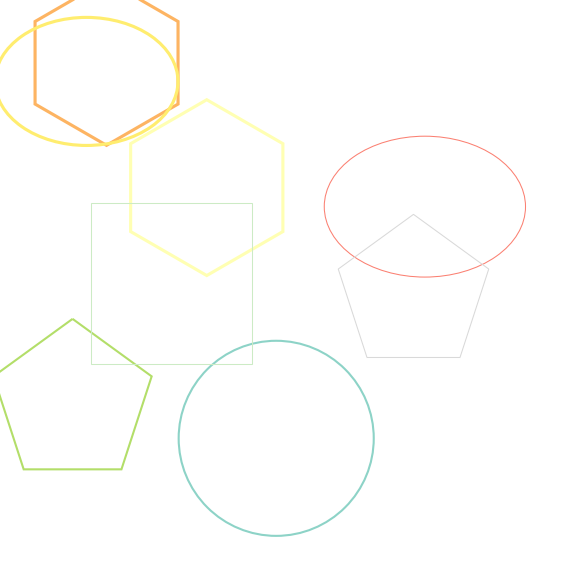[{"shape": "circle", "thickness": 1, "radius": 0.84, "center": [0.478, 0.24]}, {"shape": "hexagon", "thickness": 1.5, "radius": 0.76, "center": [0.358, 0.674]}, {"shape": "oval", "thickness": 0.5, "radius": 0.87, "center": [0.736, 0.641]}, {"shape": "hexagon", "thickness": 1.5, "radius": 0.71, "center": [0.185, 0.89]}, {"shape": "pentagon", "thickness": 1, "radius": 0.72, "center": [0.126, 0.303]}, {"shape": "pentagon", "thickness": 0.5, "radius": 0.68, "center": [0.716, 0.491]}, {"shape": "square", "thickness": 0.5, "radius": 0.7, "center": [0.297, 0.508]}, {"shape": "oval", "thickness": 1.5, "radius": 0.79, "center": [0.15, 0.858]}]